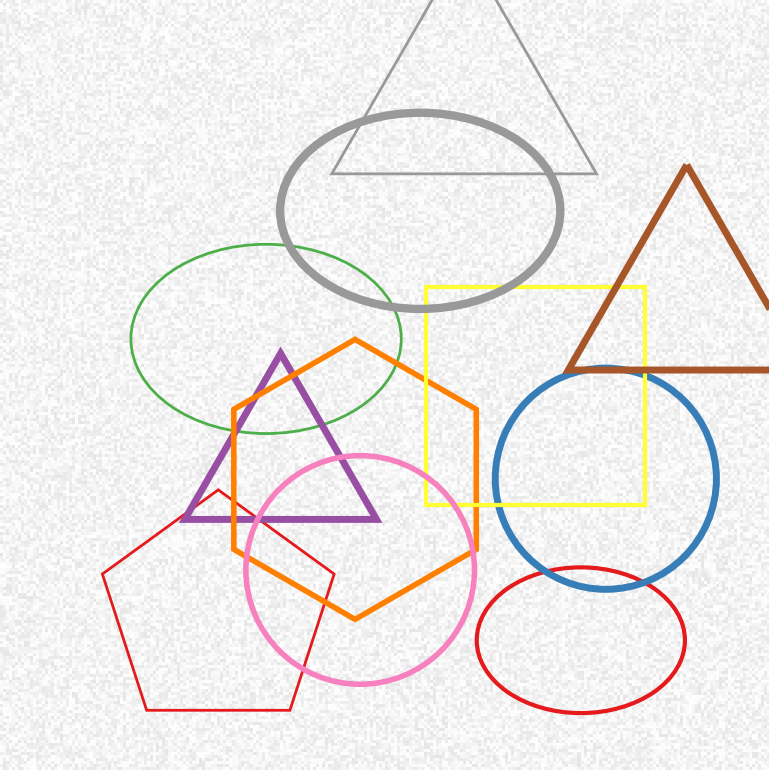[{"shape": "pentagon", "thickness": 1, "radius": 0.79, "center": [0.283, 0.206]}, {"shape": "oval", "thickness": 1.5, "radius": 0.68, "center": [0.754, 0.169]}, {"shape": "circle", "thickness": 2.5, "radius": 0.72, "center": [0.787, 0.378]}, {"shape": "oval", "thickness": 1, "radius": 0.88, "center": [0.346, 0.56]}, {"shape": "triangle", "thickness": 2.5, "radius": 0.72, "center": [0.364, 0.397]}, {"shape": "hexagon", "thickness": 2, "radius": 0.91, "center": [0.461, 0.377]}, {"shape": "square", "thickness": 1.5, "radius": 0.71, "center": [0.695, 0.485]}, {"shape": "triangle", "thickness": 2.5, "radius": 0.89, "center": [0.892, 0.608]}, {"shape": "circle", "thickness": 2, "radius": 0.74, "center": [0.468, 0.26]}, {"shape": "oval", "thickness": 3, "radius": 0.91, "center": [0.546, 0.726]}, {"shape": "triangle", "thickness": 1, "radius": 0.99, "center": [0.603, 0.873]}]